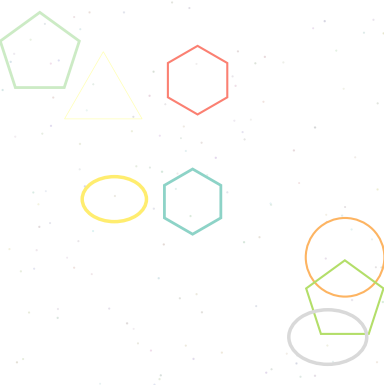[{"shape": "hexagon", "thickness": 2, "radius": 0.42, "center": [0.5, 0.476]}, {"shape": "triangle", "thickness": 0.5, "radius": 0.58, "center": [0.268, 0.749]}, {"shape": "hexagon", "thickness": 1.5, "radius": 0.45, "center": [0.513, 0.792]}, {"shape": "circle", "thickness": 1.5, "radius": 0.51, "center": [0.896, 0.332]}, {"shape": "pentagon", "thickness": 1.5, "radius": 0.53, "center": [0.896, 0.218]}, {"shape": "oval", "thickness": 2.5, "radius": 0.51, "center": [0.851, 0.125]}, {"shape": "pentagon", "thickness": 2, "radius": 0.54, "center": [0.103, 0.86]}, {"shape": "oval", "thickness": 2.5, "radius": 0.42, "center": [0.297, 0.483]}]